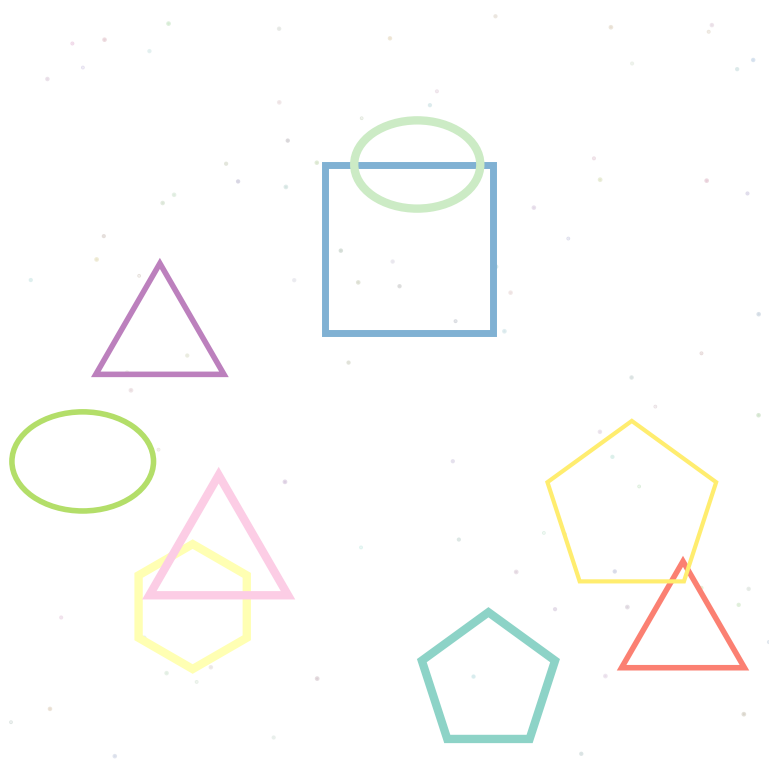[{"shape": "pentagon", "thickness": 3, "radius": 0.45, "center": [0.634, 0.114]}, {"shape": "hexagon", "thickness": 3, "radius": 0.41, "center": [0.25, 0.212]}, {"shape": "triangle", "thickness": 2, "radius": 0.46, "center": [0.887, 0.179]}, {"shape": "square", "thickness": 2.5, "radius": 0.54, "center": [0.531, 0.676]}, {"shape": "oval", "thickness": 2, "radius": 0.46, "center": [0.107, 0.401]}, {"shape": "triangle", "thickness": 3, "radius": 0.52, "center": [0.284, 0.279]}, {"shape": "triangle", "thickness": 2, "radius": 0.48, "center": [0.208, 0.562]}, {"shape": "oval", "thickness": 3, "radius": 0.41, "center": [0.542, 0.786]}, {"shape": "pentagon", "thickness": 1.5, "radius": 0.58, "center": [0.821, 0.338]}]